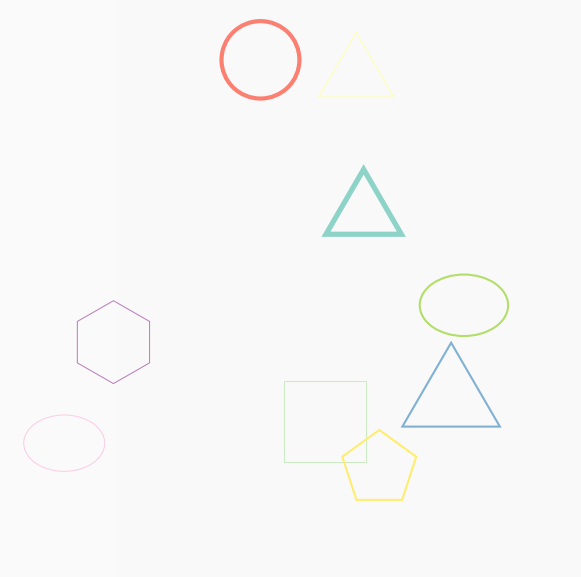[{"shape": "triangle", "thickness": 2.5, "radius": 0.37, "center": [0.626, 0.631]}, {"shape": "triangle", "thickness": 0.5, "radius": 0.37, "center": [0.613, 0.868]}, {"shape": "circle", "thickness": 2, "radius": 0.34, "center": [0.448, 0.896]}, {"shape": "triangle", "thickness": 1, "radius": 0.48, "center": [0.776, 0.309]}, {"shape": "oval", "thickness": 1, "radius": 0.38, "center": [0.798, 0.471]}, {"shape": "oval", "thickness": 0.5, "radius": 0.35, "center": [0.11, 0.232]}, {"shape": "hexagon", "thickness": 0.5, "radius": 0.36, "center": [0.195, 0.407]}, {"shape": "square", "thickness": 0.5, "radius": 0.35, "center": [0.559, 0.269]}, {"shape": "pentagon", "thickness": 1, "radius": 0.33, "center": [0.653, 0.188]}]